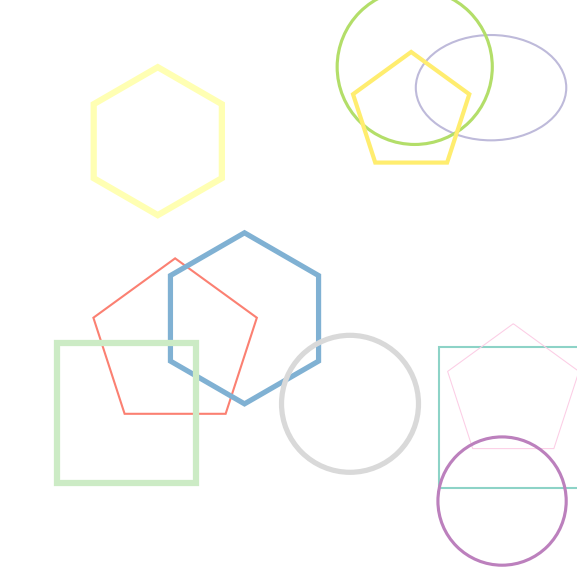[{"shape": "square", "thickness": 1, "radius": 0.61, "center": [0.882, 0.276]}, {"shape": "hexagon", "thickness": 3, "radius": 0.64, "center": [0.273, 0.755]}, {"shape": "oval", "thickness": 1, "radius": 0.65, "center": [0.85, 0.847]}, {"shape": "pentagon", "thickness": 1, "radius": 0.74, "center": [0.303, 0.403]}, {"shape": "hexagon", "thickness": 2.5, "radius": 0.74, "center": [0.423, 0.448]}, {"shape": "circle", "thickness": 1.5, "radius": 0.67, "center": [0.718, 0.883]}, {"shape": "pentagon", "thickness": 0.5, "radius": 0.6, "center": [0.889, 0.319]}, {"shape": "circle", "thickness": 2.5, "radius": 0.59, "center": [0.606, 0.3]}, {"shape": "circle", "thickness": 1.5, "radius": 0.56, "center": [0.869, 0.132]}, {"shape": "square", "thickness": 3, "radius": 0.6, "center": [0.219, 0.284]}, {"shape": "pentagon", "thickness": 2, "radius": 0.53, "center": [0.712, 0.803]}]